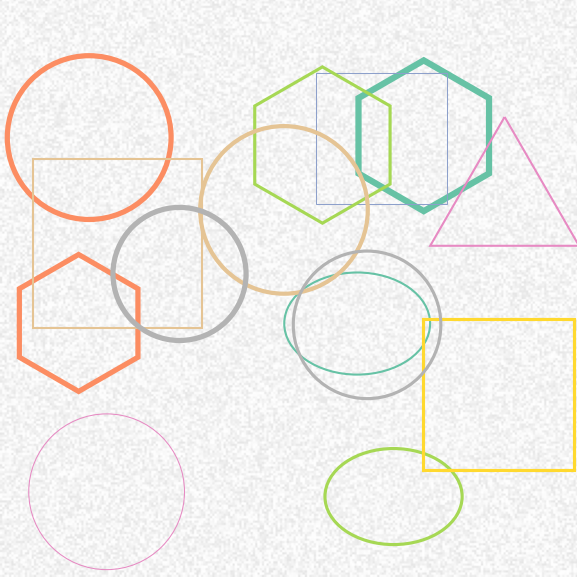[{"shape": "hexagon", "thickness": 3, "radius": 0.65, "center": [0.734, 0.764]}, {"shape": "oval", "thickness": 1, "radius": 0.63, "center": [0.619, 0.439]}, {"shape": "circle", "thickness": 2.5, "radius": 0.71, "center": [0.154, 0.761]}, {"shape": "hexagon", "thickness": 2.5, "radius": 0.59, "center": [0.136, 0.44]}, {"shape": "square", "thickness": 0.5, "radius": 0.57, "center": [0.661, 0.76]}, {"shape": "circle", "thickness": 0.5, "radius": 0.67, "center": [0.185, 0.148]}, {"shape": "triangle", "thickness": 1, "radius": 0.74, "center": [0.874, 0.648]}, {"shape": "hexagon", "thickness": 1.5, "radius": 0.68, "center": [0.558, 0.748]}, {"shape": "oval", "thickness": 1.5, "radius": 0.59, "center": [0.681, 0.139]}, {"shape": "square", "thickness": 1.5, "radius": 0.65, "center": [0.864, 0.316]}, {"shape": "square", "thickness": 1, "radius": 0.73, "center": [0.203, 0.577]}, {"shape": "circle", "thickness": 2, "radius": 0.73, "center": [0.492, 0.636]}, {"shape": "circle", "thickness": 2.5, "radius": 0.58, "center": [0.311, 0.525]}, {"shape": "circle", "thickness": 1.5, "radius": 0.64, "center": [0.636, 0.437]}]